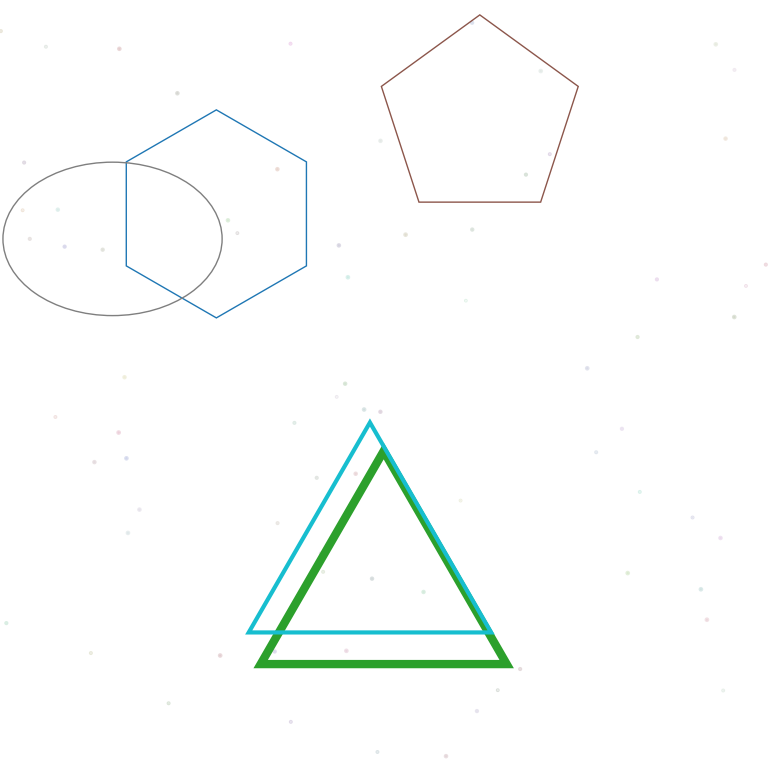[{"shape": "hexagon", "thickness": 0.5, "radius": 0.68, "center": [0.281, 0.722]}, {"shape": "triangle", "thickness": 3, "radius": 0.92, "center": [0.498, 0.23]}, {"shape": "pentagon", "thickness": 0.5, "radius": 0.67, "center": [0.623, 0.846]}, {"shape": "oval", "thickness": 0.5, "radius": 0.71, "center": [0.146, 0.69]}, {"shape": "triangle", "thickness": 1.5, "radius": 0.91, "center": [0.48, 0.27]}]